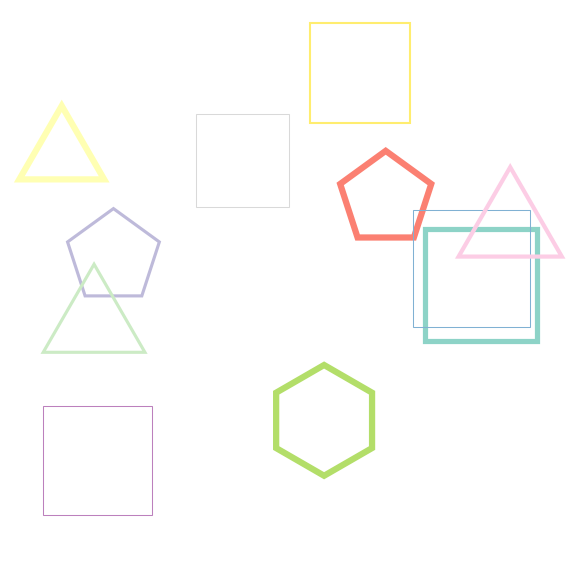[{"shape": "square", "thickness": 2.5, "radius": 0.48, "center": [0.833, 0.506]}, {"shape": "triangle", "thickness": 3, "radius": 0.42, "center": [0.107, 0.731]}, {"shape": "pentagon", "thickness": 1.5, "radius": 0.42, "center": [0.196, 0.554]}, {"shape": "pentagon", "thickness": 3, "radius": 0.41, "center": [0.668, 0.655]}, {"shape": "square", "thickness": 0.5, "radius": 0.51, "center": [0.817, 0.535]}, {"shape": "hexagon", "thickness": 3, "radius": 0.48, "center": [0.561, 0.271]}, {"shape": "triangle", "thickness": 2, "radius": 0.52, "center": [0.883, 0.606]}, {"shape": "square", "thickness": 0.5, "radius": 0.4, "center": [0.42, 0.721]}, {"shape": "square", "thickness": 0.5, "radius": 0.47, "center": [0.168, 0.201]}, {"shape": "triangle", "thickness": 1.5, "radius": 0.51, "center": [0.163, 0.44]}, {"shape": "square", "thickness": 1, "radius": 0.43, "center": [0.623, 0.872]}]